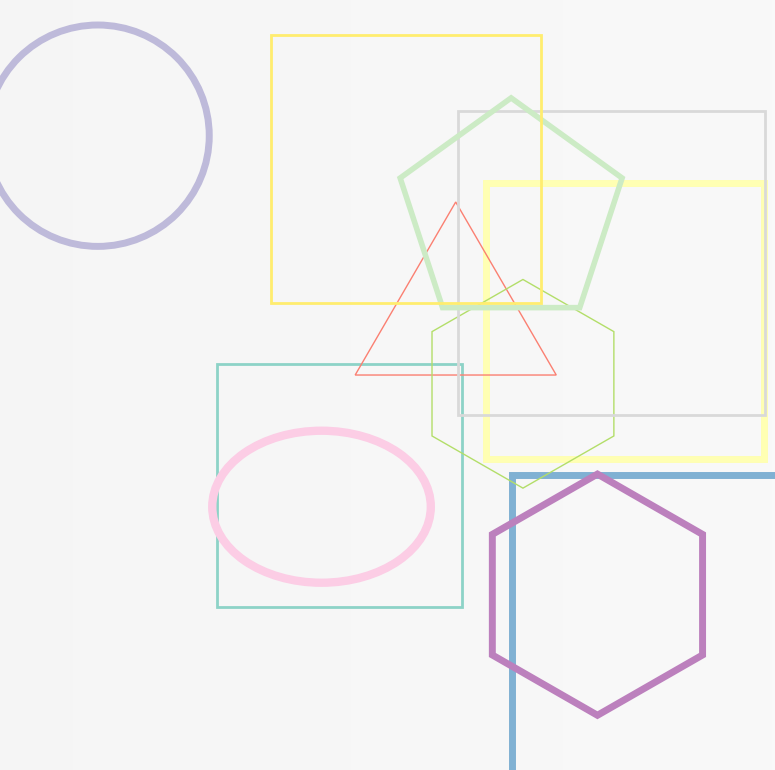[{"shape": "square", "thickness": 1, "radius": 0.79, "center": [0.438, 0.37]}, {"shape": "square", "thickness": 2.5, "radius": 0.9, "center": [0.807, 0.584]}, {"shape": "circle", "thickness": 2.5, "radius": 0.72, "center": [0.126, 0.824]}, {"shape": "triangle", "thickness": 0.5, "radius": 0.75, "center": [0.588, 0.588]}, {"shape": "square", "thickness": 2.5, "radius": 0.99, "center": [0.859, 0.185]}, {"shape": "hexagon", "thickness": 0.5, "radius": 0.68, "center": [0.675, 0.502]}, {"shape": "oval", "thickness": 3, "radius": 0.71, "center": [0.415, 0.342]}, {"shape": "square", "thickness": 1, "radius": 0.99, "center": [0.789, 0.658]}, {"shape": "hexagon", "thickness": 2.5, "radius": 0.78, "center": [0.771, 0.228]}, {"shape": "pentagon", "thickness": 2, "radius": 0.75, "center": [0.66, 0.722]}, {"shape": "square", "thickness": 1, "radius": 0.87, "center": [0.524, 0.781]}]